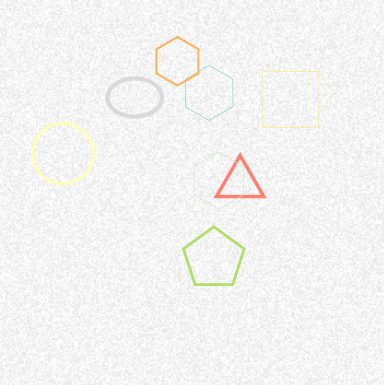[{"shape": "hexagon", "thickness": 0.5, "radius": 0.36, "center": [0.543, 0.759]}, {"shape": "circle", "thickness": 2, "radius": 0.39, "center": [0.164, 0.601]}, {"shape": "triangle", "thickness": 2.5, "radius": 0.36, "center": [0.624, 0.525]}, {"shape": "hexagon", "thickness": 1.5, "radius": 0.31, "center": [0.461, 0.841]}, {"shape": "pentagon", "thickness": 2, "radius": 0.41, "center": [0.555, 0.328]}, {"shape": "oval", "thickness": 3, "radius": 0.35, "center": [0.35, 0.747]}, {"shape": "hexagon", "thickness": 0.5, "radius": 0.37, "center": [0.568, 0.531]}, {"shape": "square", "thickness": 0.5, "radius": 0.37, "center": [0.753, 0.743]}]